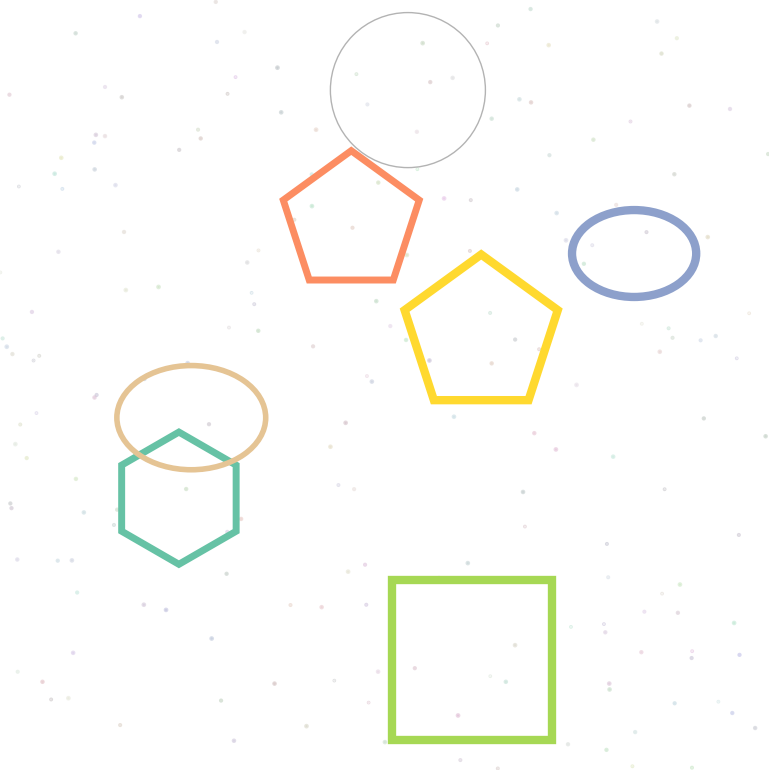[{"shape": "hexagon", "thickness": 2.5, "radius": 0.43, "center": [0.232, 0.353]}, {"shape": "pentagon", "thickness": 2.5, "radius": 0.46, "center": [0.456, 0.711]}, {"shape": "oval", "thickness": 3, "radius": 0.4, "center": [0.824, 0.671]}, {"shape": "square", "thickness": 3, "radius": 0.52, "center": [0.613, 0.143]}, {"shape": "pentagon", "thickness": 3, "radius": 0.52, "center": [0.625, 0.565]}, {"shape": "oval", "thickness": 2, "radius": 0.48, "center": [0.248, 0.458]}, {"shape": "circle", "thickness": 0.5, "radius": 0.5, "center": [0.53, 0.883]}]